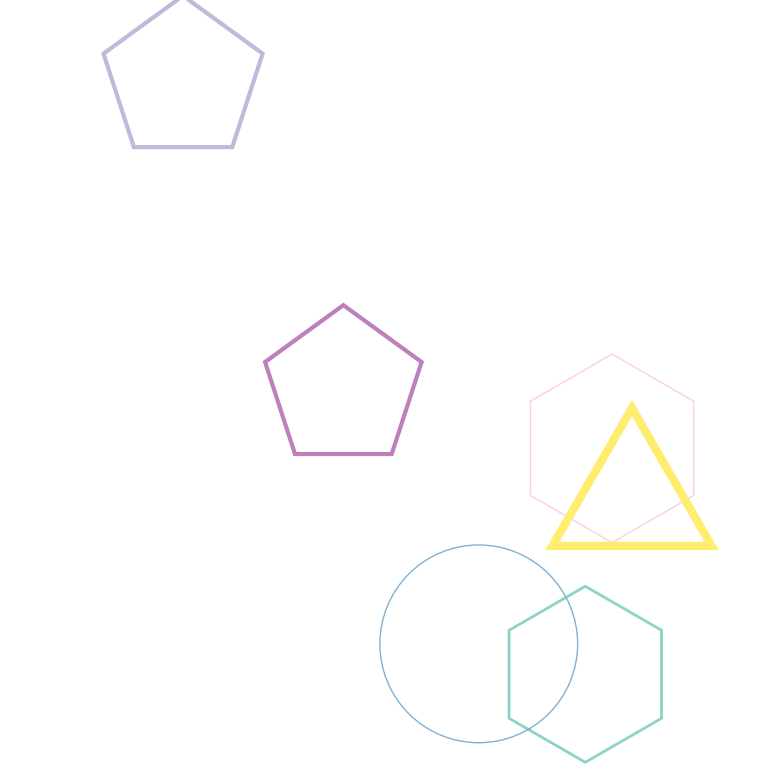[{"shape": "hexagon", "thickness": 1, "radius": 0.57, "center": [0.76, 0.124]}, {"shape": "pentagon", "thickness": 1.5, "radius": 0.54, "center": [0.238, 0.897]}, {"shape": "circle", "thickness": 0.5, "radius": 0.64, "center": [0.622, 0.164]}, {"shape": "hexagon", "thickness": 0.5, "radius": 0.61, "center": [0.795, 0.418]}, {"shape": "pentagon", "thickness": 1.5, "radius": 0.53, "center": [0.446, 0.497]}, {"shape": "triangle", "thickness": 3, "radius": 0.6, "center": [0.821, 0.351]}]